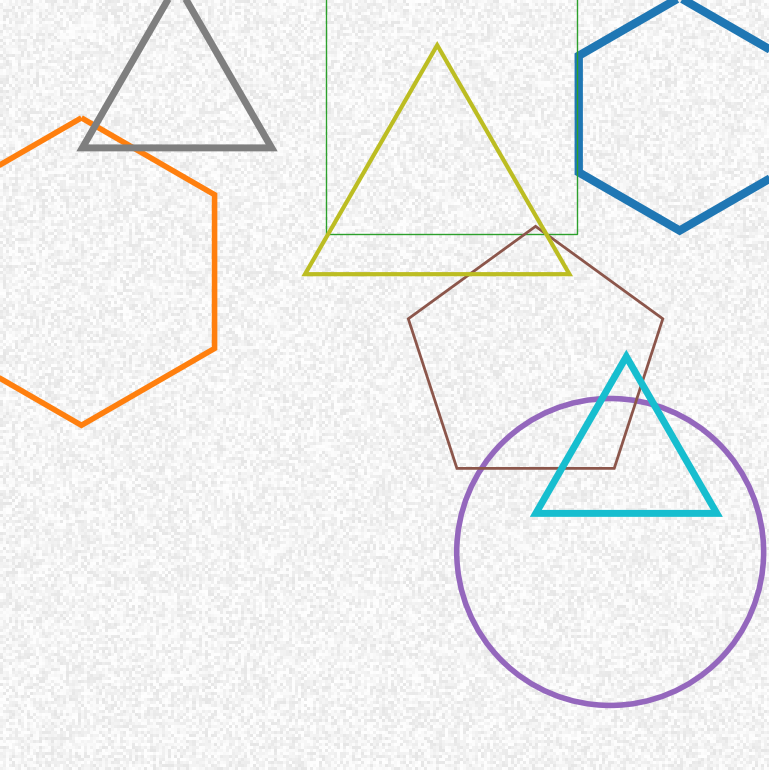[{"shape": "hexagon", "thickness": 3, "radius": 0.76, "center": [0.883, 0.852]}, {"shape": "hexagon", "thickness": 2, "radius": 1.0, "center": [0.106, 0.647]}, {"shape": "square", "thickness": 0.5, "radius": 0.82, "center": [0.586, 0.859]}, {"shape": "circle", "thickness": 2, "radius": 1.0, "center": [0.792, 0.283]}, {"shape": "pentagon", "thickness": 1, "radius": 0.87, "center": [0.696, 0.532]}, {"shape": "triangle", "thickness": 2.5, "radius": 0.71, "center": [0.23, 0.879]}, {"shape": "triangle", "thickness": 1.5, "radius": 0.99, "center": [0.568, 0.743]}, {"shape": "triangle", "thickness": 2.5, "radius": 0.68, "center": [0.813, 0.401]}]